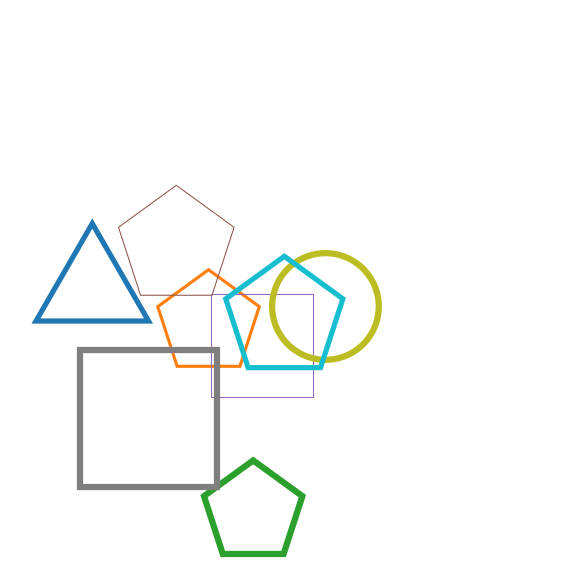[{"shape": "triangle", "thickness": 2.5, "radius": 0.56, "center": [0.16, 0.5]}, {"shape": "pentagon", "thickness": 1.5, "radius": 0.46, "center": [0.361, 0.44]}, {"shape": "pentagon", "thickness": 3, "radius": 0.45, "center": [0.438, 0.112]}, {"shape": "square", "thickness": 0.5, "radius": 0.44, "center": [0.454, 0.401]}, {"shape": "pentagon", "thickness": 0.5, "radius": 0.53, "center": [0.305, 0.573]}, {"shape": "square", "thickness": 3, "radius": 0.59, "center": [0.257, 0.274]}, {"shape": "circle", "thickness": 3, "radius": 0.46, "center": [0.564, 0.468]}, {"shape": "pentagon", "thickness": 2.5, "radius": 0.53, "center": [0.492, 0.449]}]